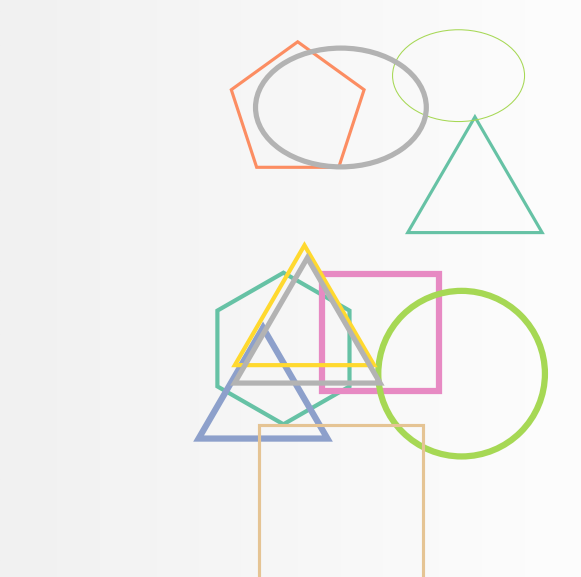[{"shape": "hexagon", "thickness": 2, "radius": 0.66, "center": [0.488, 0.396]}, {"shape": "triangle", "thickness": 1.5, "radius": 0.67, "center": [0.817, 0.663]}, {"shape": "pentagon", "thickness": 1.5, "radius": 0.6, "center": [0.512, 0.807]}, {"shape": "triangle", "thickness": 3, "radius": 0.64, "center": [0.453, 0.304]}, {"shape": "square", "thickness": 3, "radius": 0.5, "center": [0.654, 0.423]}, {"shape": "circle", "thickness": 3, "radius": 0.72, "center": [0.794, 0.352]}, {"shape": "oval", "thickness": 0.5, "radius": 0.57, "center": [0.789, 0.868]}, {"shape": "triangle", "thickness": 2, "radius": 0.69, "center": [0.524, 0.436]}, {"shape": "square", "thickness": 1.5, "radius": 0.71, "center": [0.587, 0.123]}, {"shape": "oval", "thickness": 2.5, "radius": 0.73, "center": [0.587, 0.813]}, {"shape": "triangle", "thickness": 2.5, "radius": 0.72, "center": [0.529, 0.408]}]